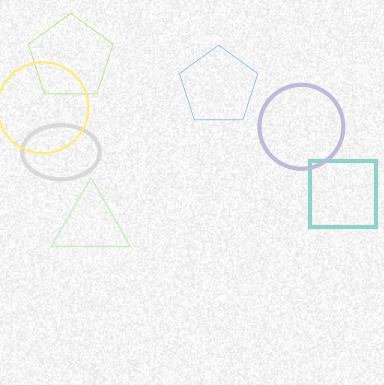[{"shape": "square", "thickness": 3, "radius": 0.43, "center": [0.891, 0.496]}, {"shape": "circle", "thickness": 3, "radius": 0.54, "center": [0.783, 0.671]}, {"shape": "pentagon", "thickness": 0.5, "radius": 0.54, "center": [0.568, 0.776]}, {"shape": "pentagon", "thickness": 0.5, "radius": 0.58, "center": [0.184, 0.85]}, {"shape": "oval", "thickness": 3, "radius": 0.5, "center": [0.158, 0.605]}, {"shape": "triangle", "thickness": 1, "radius": 0.59, "center": [0.236, 0.42]}, {"shape": "circle", "thickness": 1.5, "radius": 0.59, "center": [0.112, 0.72]}]